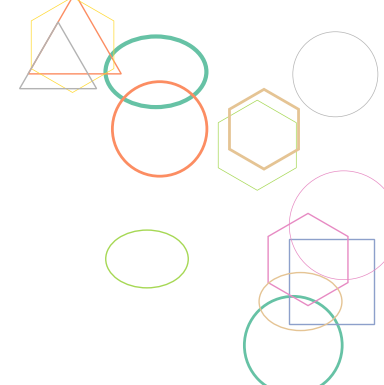[{"shape": "circle", "thickness": 2, "radius": 0.64, "center": [0.762, 0.103]}, {"shape": "oval", "thickness": 3, "radius": 0.66, "center": [0.405, 0.814]}, {"shape": "triangle", "thickness": 1, "radius": 0.7, "center": [0.194, 0.878]}, {"shape": "circle", "thickness": 2, "radius": 0.61, "center": [0.415, 0.665]}, {"shape": "square", "thickness": 1, "radius": 0.55, "center": [0.861, 0.269]}, {"shape": "hexagon", "thickness": 1, "radius": 0.6, "center": [0.8, 0.326]}, {"shape": "circle", "thickness": 0.5, "radius": 0.71, "center": [0.893, 0.415]}, {"shape": "hexagon", "thickness": 0.5, "radius": 0.59, "center": [0.668, 0.623]}, {"shape": "oval", "thickness": 1, "radius": 0.54, "center": [0.382, 0.327]}, {"shape": "hexagon", "thickness": 0.5, "radius": 0.62, "center": [0.188, 0.884]}, {"shape": "hexagon", "thickness": 2, "radius": 0.52, "center": [0.686, 0.664]}, {"shape": "oval", "thickness": 1, "radius": 0.54, "center": [0.781, 0.217]}, {"shape": "circle", "thickness": 0.5, "radius": 0.55, "center": [0.871, 0.807]}, {"shape": "triangle", "thickness": 1, "radius": 0.58, "center": [0.151, 0.827]}]